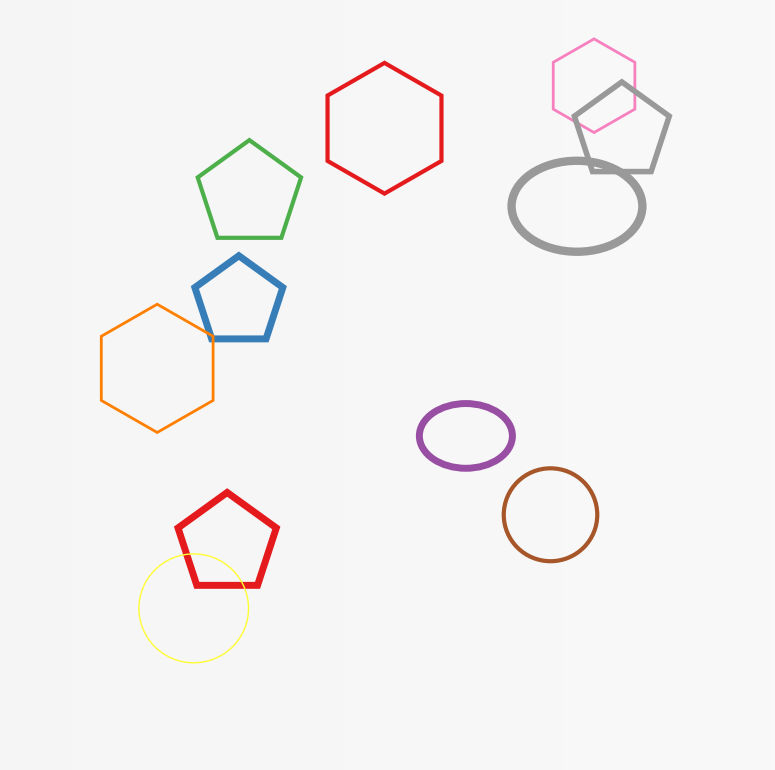[{"shape": "pentagon", "thickness": 2.5, "radius": 0.33, "center": [0.293, 0.294]}, {"shape": "hexagon", "thickness": 1.5, "radius": 0.42, "center": [0.496, 0.833]}, {"shape": "pentagon", "thickness": 2.5, "radius": 0.3, "center": [0.308, 0.608]}, {"shape": "pentagon", "thickness": 1.5, "radius": 0.35, "center": [0.322, 0.748]}, {"shape": "oval", "thickness": 2.5, "radius": 0.3, "center": [0.601, 0.434]}, {"shape": "hexagon", "thickness": 1, "radius": 0.42, "center": [0.203, 0.522]}, {"shape": "circle", "thickness": 0.5, "radius": 0.35, "center": [0.25, 0.21]}, {"shape": "circle", "thickness": 1.5, "radius": 0.3, "center": [0.71, 0.331]}, {"shape": "hexagon", "thickness": 1, "radius": 0.3, "center": [0.767, 0.889]}, {"shape": "oval", "thickness": 3, "radius": 0.42, "center": [0.744, 0.732]}, {"shape": "pentagon", "thickness": 2, "radius": 0.32, "center": [0.802, 0.829]}]